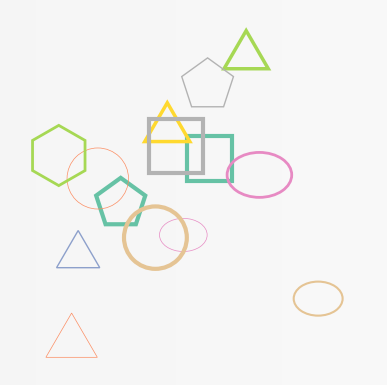[{"shape": "square", "thickness": 3, "radius": 0.29, "center": [0.54, 0.588]}, {"shape": "pentagon", "thickness": 3, "radius": 0.33, "center": [0.312, 0.471]}, {"shape": "circle", "thickness": 0.5, "radius": 0.4, "center": [0.252, 0.536]}, {"shape": "triangle", "thickness": 0.5, "radius": 0.38, "center": [0.185, 0.11]}, {"shape": "triangle", "thickness": 1, "radius": 0.32, "center": [0.202, 0.337]}, {"shape": "oval", "thickness": 0.5, "radius": 0.31, "center": [0.473, 0.39]}, {"shape": "oval", "thickness": 2, "radius": 0.42, "center": [0.669, 0.546]}, {"shape": "hexagon", "thickness": 2, "radius": 0.39, "center": [0.152, 0.596]}, {"shape": "triangle", "thickness": 2.5, "radius": 0.33, "center": [0.635, 0.854]}, {"shape": "triangle", "thickness": 2.5, "radius": 0.34, "center": [0.432, 0.666]}, {"shape": "circle", "thickness": 3, "radius": 0.41, "center": [0.401, 0.383]}, {"shape": "oval", "thickness": 1.5, "radius": 0.32, "center": [0.821, 0.224]}, {"shape": "square", "thickness": 3, "radius": 0.35, "center": [0.454, 0.621]}, {"shape": "pentagon", "thickness": 1, "radius": 0.35, "center": [0.536, 0.779]}]